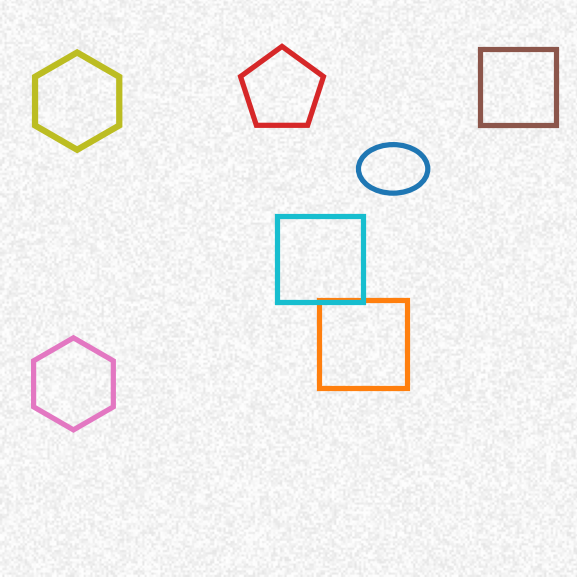[{"shape": "oval", "thickness": 2.5, "radius": 0.3, "center": [0.681, 0.707]}, {"shape": "square", "thickness": 2.5, "radius": 0.38, "center": [0.628, 0.404]}, {"shape": "pentagon", "thickness": 2.5, "radius": 0.38, "center": [0.488, 0.843]}, {"shape": "square", "thickness": 2.5, "radius": 0.33, "center": [0.898, 0.849]}, {"shape": "hexagon", "thickness": 2.5, "radius": 0.4, "center": [0.127, 0.334]}, {"shape": "hexagon", "thickness": 3, "radius": 0.42, "center": [0.134, 0.824]}, {"shape": "square", "thickness": 2.5, "radius": 0.38, "center": [0.554, 0.551]}]